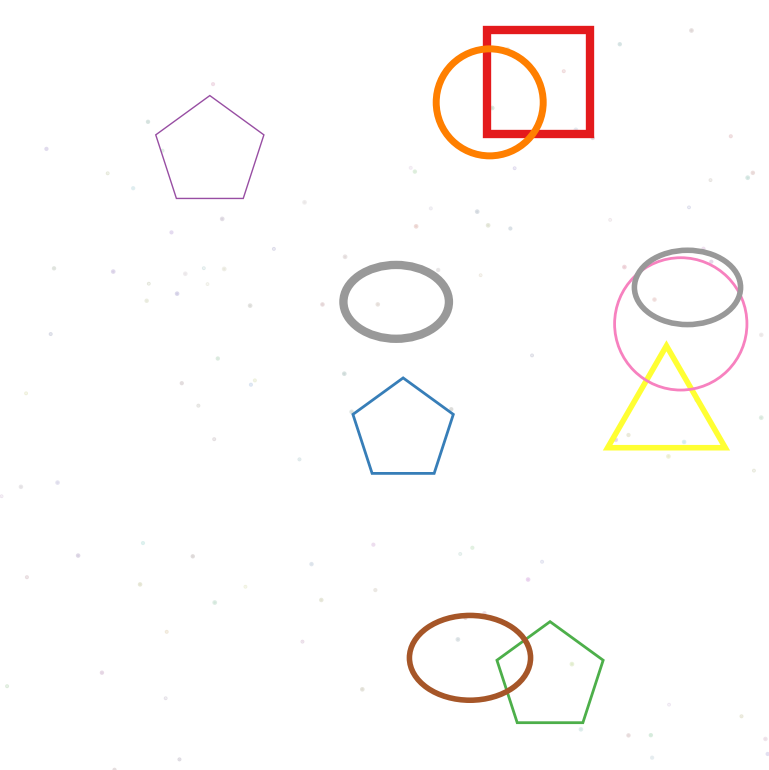[{"shape": "square", "thickness": 3, "radius": 0.34, "center": [0.699, 0.893]}, {"shape": "pentagon", "thickness": 1, "radius": 0.34, "center": [0.524, 0.441]}, {"shape": "pentagon", "thickness": 1, "radius": 0.36, "center": [0.714, 0.12]}, {"shape": "pentagon", "thickness": 0.5, "radius": 0.37, "center": [0.272, 0.802]}, {"shape": "circle", "thickness": 2.5, "radius": 0.35, "center": [0.636, 0.867]}, {"shape": "triangle", "thickness": 2, "radius": 0.44, "center": [0.866, 0.463]}, {"shape": "oval", "thickness": 2, "radius": 0.39, "center": [0.61, 0.146]}, {"shape": "circle", "thickness": 1, "radius": 0.43, "center": [0.884, 0.579]}, {"shape": "oval", "thickness": 3, "radius": 0.34, "center": [0.515, 0.608]}, {"shape": "oval", "thickness": 2, "radius": 0.34, "center": [0.893, 0.627]}]